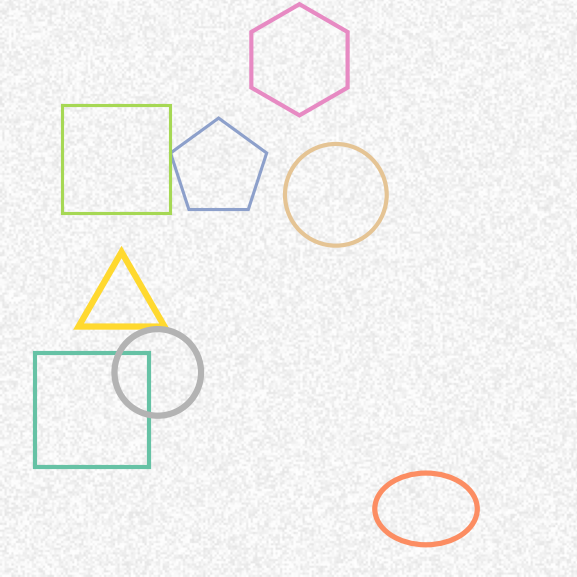[{"shape": "square", "thickness": 2, "radius": 0.49, "center": [0.159, 0.289]}, {"shape": "oval", "thickness": 2.5, "radius": 0.44, "center": [0.738, 0.118]}, {"shape": "pentagon", "thickness": 1.5, "radius": 0.44, "center": [0.379, 0.707]}, {"shape": "hexagon", "thickness": 2, "radius": 0.48, "center": [0.519, 0.896]}, {"shape": "square", "thickness": 1.5, "radius": 0.47, "center": [0.201, 0.724]}, {"shape": "triangle", "thickness": 3, "radius": 0.43, "center": [0.21, 0.477]}, {"shape": "circle", "thickness": 2, "radius": 0.44, "center": [0.582, 0.662]}, {"shape": "circle", "thickness": 3, "radius": 0.37, "center": [0.273, 0.354]}]